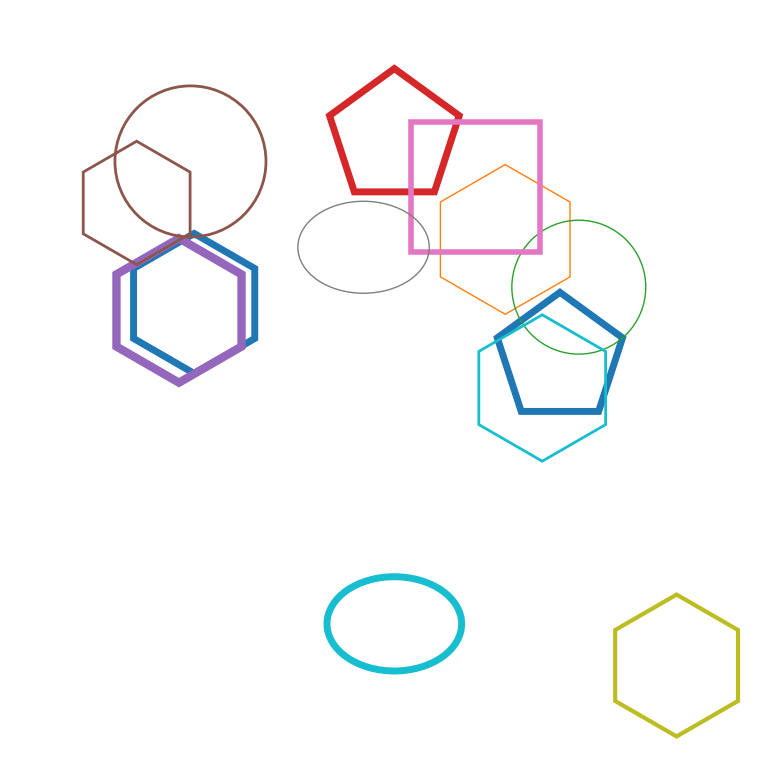[{"shape": "pentagon", "thickness": 2.5, "radius": 0.43, "center": [0.727, 0.535]}, {"shape": "hexagon", "thickness": 2.5, "radius": 0.45, "center": [0.252, 0.606]}, {"shape": "hexagon", "thickness": 0.5, "radius": 0.49, "center": [0.656, 0.689]}, {"shape": "circle", "thickness": 0.5, "radius": 0.43, "center": [0.752, 0.627]}, {"shape": "pentagon", "thickness": 2.5, "radius": 0.44, "center": [0.512, 0.822]}, {"shape": "hexagon", "thickness": 3, "radius": 0.47, "center": [0.232, 0.597]}, {"shape": "hexagon", "thickness": 1, "radius": 0.4, "center": [0.177, 0.736]}, {"shape": "circle", "thickness": 1, "radius": 0.49, "center": [0.247, 0.79]}, {"shape": "square", "thickness": 2, "radius": 0.42, "center": [0.618, 0.757]}, {"shape": "oval", "thickness": 0.5, "radius": 0.43, "center": [0.472, 0.679]}, {"shape": "hexagon", "thickness": 1.5, "radius": 0.46, "center": [0.879, 0.136]}, {"shape": "oval", "thickness": 2.5, "radius": 0.44, "center": [0.512, 0.19]}, {"shape": "hexagon", "thickness": 1, "radius": 0.48, "center": [0.704, 0.496]}]